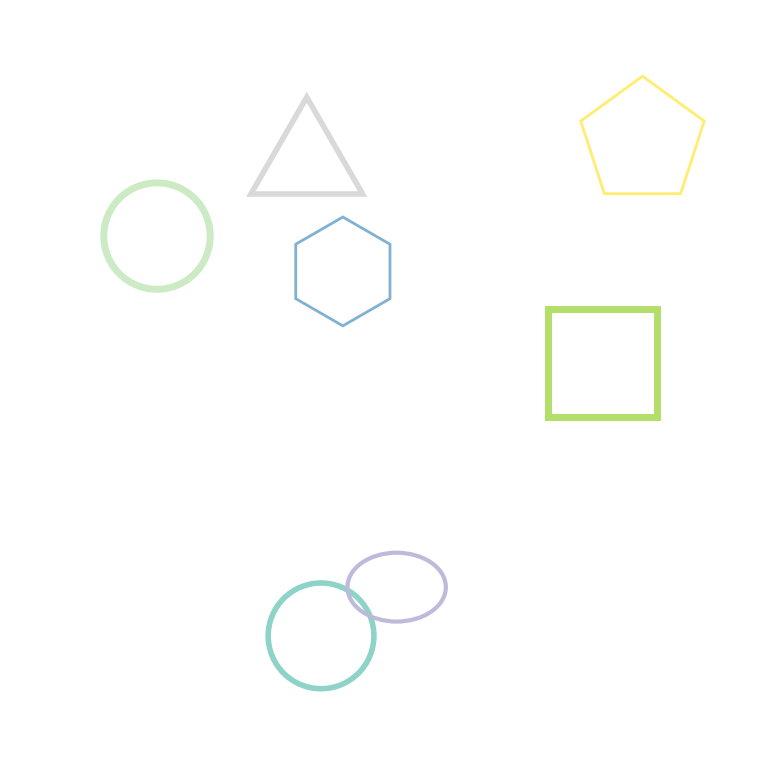[{"shape": "circle", "thickness": 2, "radius": 0.34, "center": [0.417, 0.174]}, {"shape": "oval", "thickness": 1.5, "radius": 0.32, "center": [0.515, 0.237]}, {"shape": "hexagon", "thickness": 1, "radius": 0.35, "center": [0.445, 0.647]}, {"shape": "square", "thickness": 2.5, "radius": 0.35, "center": [0.782, 0.529]}, {"shape": "triangle", "thickness": 2, "radius": 0.42, "center": [0.398, 0.79]}, {"shape": "circle", "thickness": 2.5, "radius": 0.35, "center": [0.204, 0.693]}, {"shape": "pentagon", "thickness": 1, "radius": 0.42, "center": [0.834, 0.817]}]